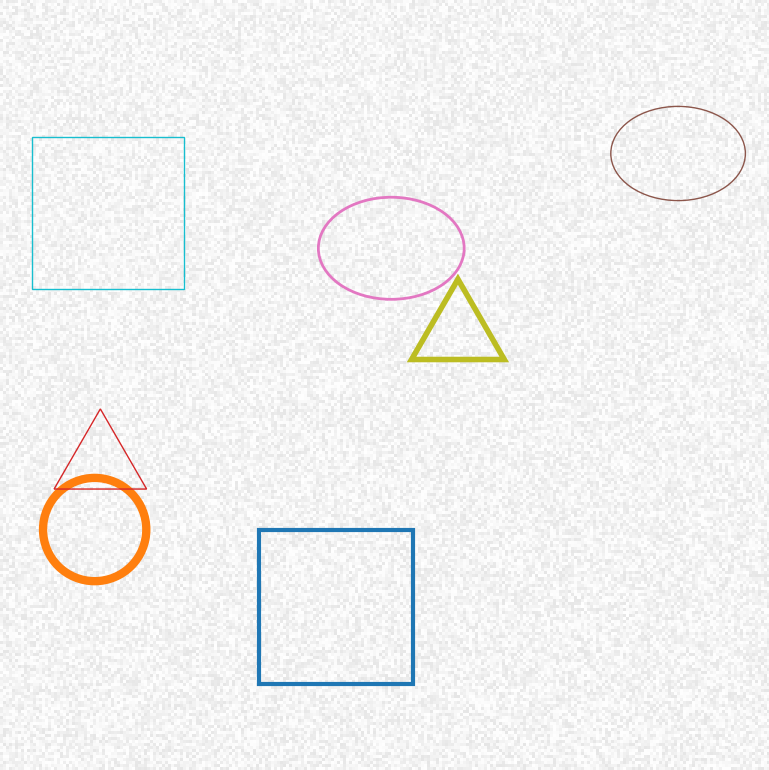[{"shape": "square", "thickness": 1.5, "radius": 0.5, "center": [0.436, 0.212]}, {"shape": "circle", "thickness": 3, "radius": 0.34, "center": [0.123, 0.312]}, {"shape": "triangle", "thickness": 0.5, "radius": 0.35, "center": [0.13, 0.4]}, {"shape": "oval", "thickness": 0.5, "radius": 0.44, "center": [0.881, 0.801]}, {"shape": "oval", "thickness": 1, "radius": 0.47, "center": [0.508, 0.678]}, {"shape": "triangle", "thickness": 2, "radius": 0.35, "center": [0.595, 0.568]}, {"shape": "square", "thickness": 0.5, "radius": 0.49, "center": [0.14, 0.723]}]